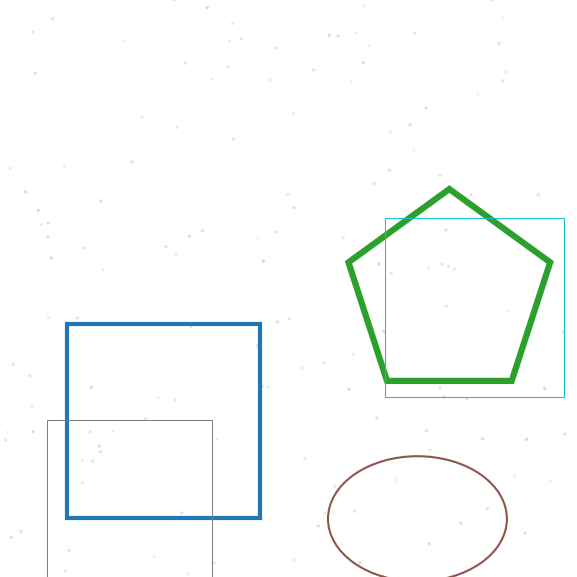[{"shape": "square", "thickness": 2, "radius": 0.84, "center": [0.283, 0.27]}, {"shape": "pentagon", "thickness": 3, "radius": 0.92, "center": [0.778, 0.488]}, {"shape": "oval", "thickness": 1, "radius": 0.77, "center": [0.723, 0.101]}, {"shape": "square", "thickness": 0.5, "radius": 0.71, "center": [0.225, 0.129]}, {"shape": "square", "thickness": 0.5, "radius": 0.78, "center": [0.822, 0.467]}]